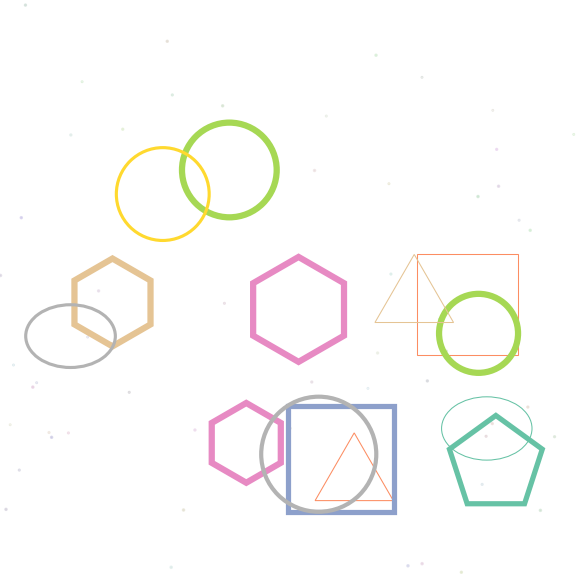[{"shape": "pentagon", "thickness": 2.5, "radius": 0.42, "center": [0.859, 0.195]}, {"shape": "oval", "thickness": 0.5, "radius": 0.39, "center": [0.843, 0.257]}, {"shape": "triangle", "thickness": 0.5, "radius": 0.39, "center": [0.613, 0.171]}, {"shape": "square", "thickness": 0.5, "radius": 0.43, "center": [0.81, 0.472]}, {"shape": "square", "thickness": 2.5, "radius": 0.46, "center": [0.591, 0.204]}, {"shape": "hexagon", "thickness": 3, "radius": 0.35, "center": [0.426, 0.232]}, {"shape": "hexagon", "thickness": 3, "radius": 0.45, "center": [0.517, 0.463]}, {"shape": "circle", "thickness": 3, "radius": 0.34, "center": [0.829, 0.422]}, {"shape": "circle", "thickness": 3, "radius": 0.41, "center": [0.397, 0.705]}, {"shape": "circle", "thickness": 1.5, "radius": 0.4, "center": [0.282, 0.663]}, {"shape": "hexagon", "thickness": 3, "radius": 0.38, "center": [0.195, 0.475]}, {"shape": "triangle", "thickness": 0.5, "radius": 0.39, "center": [0.717, 0.48]}, {"shape": "oval", "thickness": 1.5, "radius": 0.39, "center": [0.122, 0.417]}, {"shape": "circle", "thickness": 2, "radius": 0.5, "center": [0.552, 0.213]}]